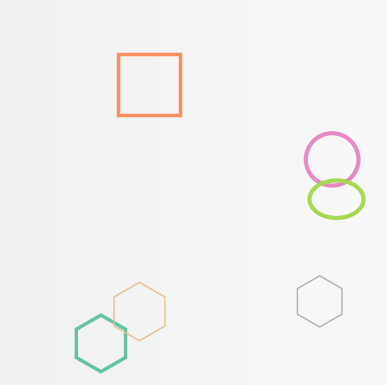[{"shape": "hexagon", "thickness": 2.5, "radius": 0.37, "center": [0.26, 0.108]}, {"shape": "square", "thickness": 2.5, "radius": 0.4, "center": [0.385, 0.781]}, {"shape": "circle", "thickness": 3, "radius": 0.34, "center": [0.857, 0.586]}, {"shape": "oval", "thickness": 3, "radius": 0.35, "center": [0.868, 0.483]}, {"shape": "hexagon", "thickness": 1, "radius": 0.38, "center": [0.36, 0.191]}, {"shape": "hexagon", "thickness": 1, "radius": 0.33, "center": [0.825, 0.217]}]